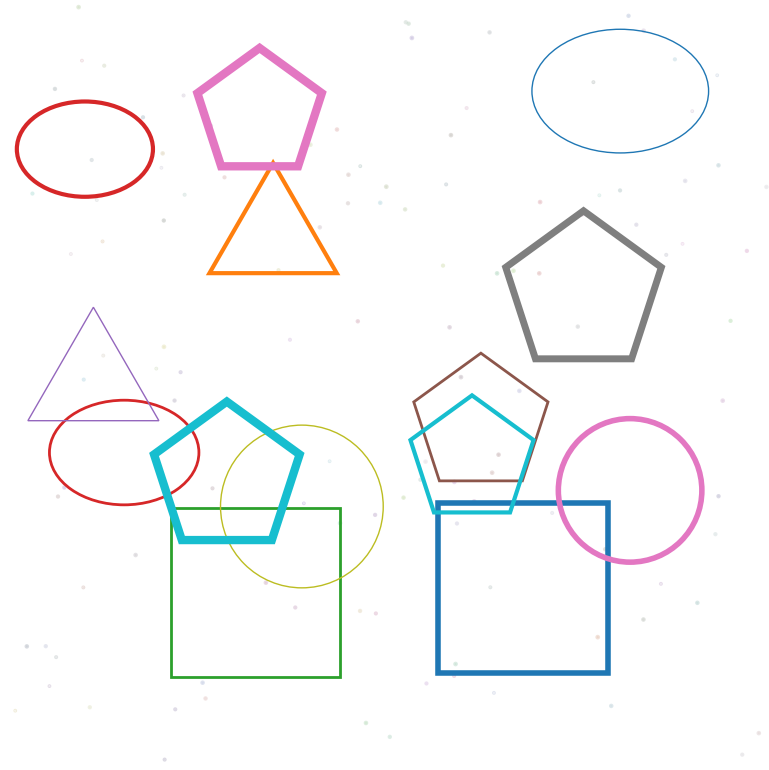[{"shape": "square", "thickness": 2, "radius": 0.55, "center": [0.68, 0.236]}, {"shape": "oval", "thickness": 0.5, "radius": 0.57, "center": [0.806, 0.882]}, {"shape": "triangle", "thickness": 1.5, "radius": 0.48, "center": [0.355, 0.693]}, {"shape": "square", "thickness": 1, "radius": 0.55, "center": [0.332, 0.23]}, {"shape": "oval", "thickness": 1, "radius": 0.49, "center": [0.161, 0.412]}, {"shape": "oval", "thickness": 1.5, "radius": 0.44, "center": [0.11, 0.806]}, {"shape": "triangle", "thickness": 0.5, "radius": 0.49, "center": [0.121, 0.503]}, {"shape": "pentagon", "thickness": 1, "radius": 0.46, "center": [0.625, 0.45]}, {"shape": "pentagon", "thickness": 3, "radius": 0.42, "center": [0.337, 0.853]}, {"shape": "circle", "thickness": 2, "radius": 0.47, "center": [0.818, 0.363]}, {"shape": "pentagon", "thickness": 2.5, "radius": 0.53, "center": [0.758, 0.62]}, {"shape": "circle", "thickness": 0.5, "radius": 0.53, "center": [0.392, 0.342]}, {"shape": "pentagon", "thickness": 3, "radius": 0.5, "center": [0.295, 0.379]}, {"shape": "pentagon", "thickness": 1.5, "radius": 0.42, "center": [0.613, 0.402]}]